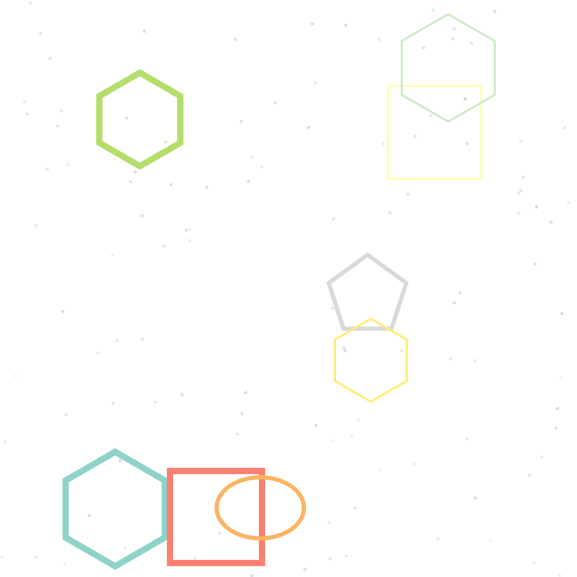[{"shape": "hexagon", "thickness": 3, "radius": 0.5, "center": [0.199, 0.118]}, {"shape": "square", "thickness": 1, "radius": 0.4, "center": [0.753, 0.77]}, {"shape": "square", "thickness": 3, "radius": 0.4, "center": [0.374, 0.104]}, {"shape": "oval", "thickness": 2, "radius": 0.38, "center": [0.451, 0.12]}, {"shape": "hexagon", "thickness": 3, "radius": 0.4, "center": [0.242, 0.792]}, {"shape": "pentagon", "thickness": 2, "radius": 0.35, "center": [0.636, 0.487]}, {"shape": "hexagon", "thickness": 1, "radius": 0.47, "center": [0.776, 0.882]}, {"shape": "hexagon", "thickness": 1, "radius": 0.36, "center": [0.642, 0.375]}]